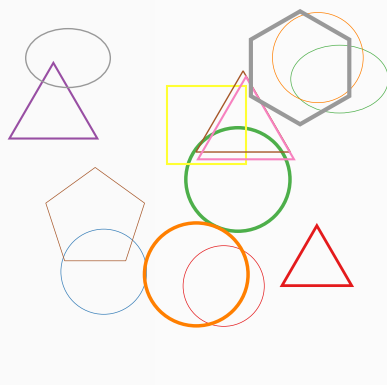[{"shape": "triangle", "thickness": 2, "radius": 0.52, "center": [0.818, 0.31]}, {"shape": "circle", "thickness": 0.5, "radius": 0.52, "center": [0.577, 0.257]}, {"shape": "circle", "thickness": 0.5, "radius": 0.55, "center": [0.268, 0.294]}, {"shape": "oval", "thickness": 0.5, "radius": 0.63, "center": [0.876, 0.795]}, {"shape": "circle", "thickness": 2.5, "radius": 0.67, "center": [0.614, 0.534]}, {"shape": "triangle", "thickness": 1.5, "radius": 0.65, "center": [0.138, 0.706]}, {"shape": "circle", "thickness": 0.5, "radius": 0.59, "center": [0.82, 0.85]}, {"shape": "circle", "thickness": 2.5, "radius": 0.67, "center": [0.506, 0.287]}, {"shape": "square", "thickness": 1.5, "radius": 0.51, "center": [0.532, 0.676]}, {"shape": "pentagon", "thickness": 0.5, "radius": 0.67, "center": [0.246, 0.431]}, {"shape": "triangle", "thickness": 1, "radius": 0.7, "center": [0.627, 0.675]}, {"shape": "triangle", "thickness": 1.5, "radius": 0.72, "center": [0.635, 0.658]}, {"shape": "hexagon", "thickness": 3, "radius": 0.73, "center": [0.774, 0.824]}, {"shape": "oval", "thickness": 1, "radius": 0.55, "center": [0.176, 0.849]}]